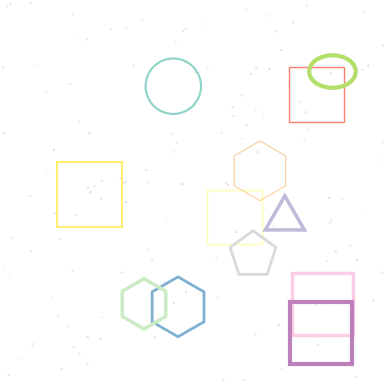[{"shape": "circle", "thickness": 1.5, "radius": 0.36, "center": [0.45, 0.776]}, {"shape": "square", "thickness": 1, "radius": 0.35, "center": [0.609, 0.435]}, {"shape": "triangle", "thickness": 2.5, "radius": 0.29, "center": [0.74, 0.432]}, {"shape": "square", "thickness": 1, "radius": 0.36, "center": [0.822, 0.755]}, {"shape": "hexagon", "thickness": 2, "radius": 0.39, "center": [0.462, 0.203]}, {"shape": "hexagon", "thickness": 0.5, "radius": 0.39, "center": [0.675, 0.556]}, {"shape": "oval", "thickness": 3, "radius": 0.3, "center": [0.864, 0.814]}, {"shape": "square", "thickness": 2.5, "radius": 0.4, "center": [0.838, 0.209]}, {"shape": "pentagon", "thickness": 2, "radius": 0.31, "center": [0.657, 0.338]}, {"shape": "square", "thickness": 3, "radius": 0.4, "center": [0.834, 0.136]}, {"shape": "hexagon", "thickness": 2.5, "radius": 0.33, "center": [0.374, 0.211]}, {"shape": "square", "thickness": 1.5, "radius": 0.43, "center": [0.233, 0.495]}]